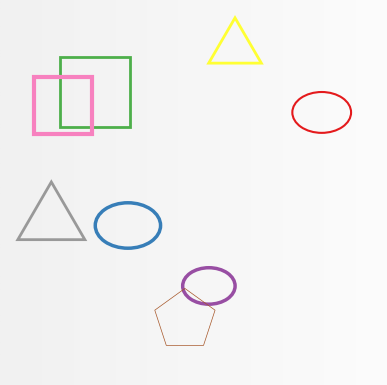[{"shape": "oval", "thickness": 1.5, "radius": 0.38, "center": [0.83, 0.708]}, {"shape": "oval", "thickness": 2.5, "radius": 0.42, "center": [0.33, 0.414]}, {"shape": "square", "thickness": 2, "radius": 0.45, "center": [0.246, 0.761]}, {"shape": "oval", "thickness": 2.5, "radius": 0.34, "center": [0.539, 0.257]}, {"shape": "triangle", "thickness": 2, "radius": 0.39, "center": [0.606, 0.875]}, {"shape": "pentagon", "thickness": 0.5, "radius": 0.41, "center": [0.477, 0.169]}, {"shape": "square", "thickness": 3, "radius": 0.37, "center": [0.162, 0.725]}, {"shape": "triangle", "thickness": 2, "radius": 0.5, "center": [0.132, 0.427]}]